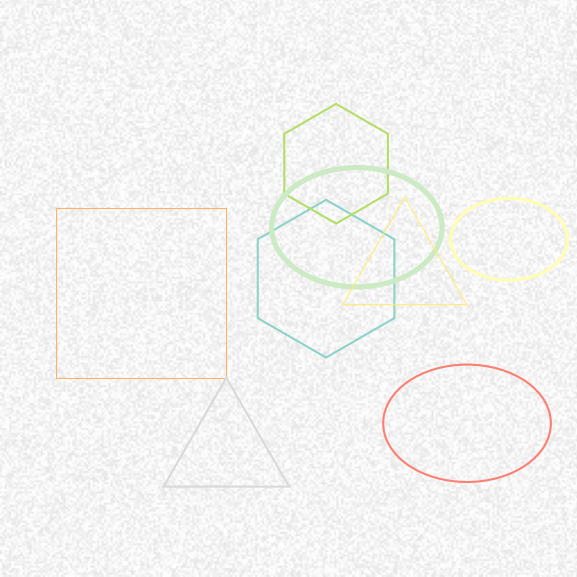[{"shape": "hexagon", "thickness": 1, "radius": 0.68, "center": [0.565, 0.517]}, {"shape": "oval", "thickness": 1.5, "radius": 0.51, "center": [0.881, 0.585]}, {"shape": "oval", "thickness": 1, "radius": 0.73, "center": [0.809, 0.266]}, {"shape": "square", "thickness": 0.5, "radius": 0.74, "center": [0.244, 0.491]}, {"shape": "hexagon", "thickness": 1, "radius": 0.52, "center": [0.582, 0.716]}, {"shape": "triangle", "thickness": 1, "radius": 0.63, "center": [0.392, 0.219]}, {"shape": "oval", "thickness": 2.5, "radius": 0.74, "center": [0.618, 0.606]}, {"shape": "triangle", "thickness": 0.5, "radius": 0.62, "center": [0.701, 0.534]}]